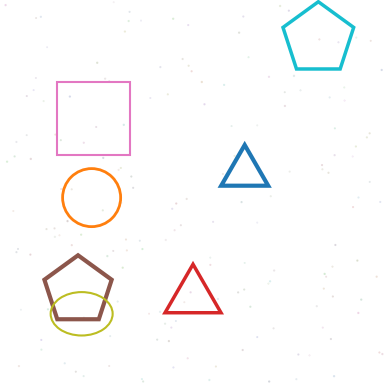[{"shape": "triangle", "thickness": 3, "radius": 0.35, "center": [0.636, 0.553]}, {"shape": "circle", "thickness": 2, "radius": 0.38, "center": [0.238, 0.487]}, {"shape": "triangle", "thickness": 2.5, "radius": 0.42, "center": [0.501, 0.23]}, {"shape": "pentagon", "thickness": 3, "radius": 0.46, "center": [0.203, 0.245]}, {"shape": "square", "thickness": 1.5, "radius": 0.47, "center": [0.242, 0.692]}, {"shape": "oval", "thickness": 1.5, "radius": 0.4, "center": [0.212, 0.185]}, {"shape": "pentagon", "thickness": 2.5, "radius": 0.48, "center": [0.827, 0.899]}]